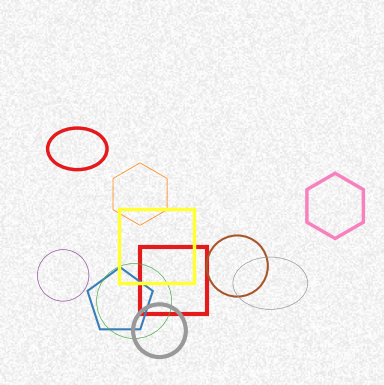[{"shape": "oval", "thickness": 2.5, "radius": 0.39, "center": [0.201, 0.613]}, {"shape": "square", "thickness": 3, "radius": 0.43, "center": [0.451, 0.272]}, {"shape": "pentagon", "thickness": 1.5, "radius": 0.45, "center": [0.312, 0.217]}, {"shape": "circle", "thickness": 0.5, "radius": 0.49, "center": [0.348, 0.218]}, {"shape": "circle", "thickness": 0.5, "radius": 0.33, "center": [0.164, 0.285]}, {"shape": "hexagon", "thickness": 0.5, "radius": 0.41, "center": [0.364, 0.496]}, {"shape": "square", "thickness": 2.5, "radius": 0.49, "center": [0.406, 0.361]}, {"shape": "circle", "thickness": 1.5, "radius": 0.4, "center": [0.616, 0.309]}, {"shape": "hexagon", "thickness": 2.5, "radius": 0.42, "center": [0.87, 0.465]}, {"shape": "oval", "thickness": 0.5, "radius": 0.49, "center": [0.702, 0.264]}, {"shape": "circle", "thickness": 3, "radius": 0.34, "center": [0.414, 0.141]}]